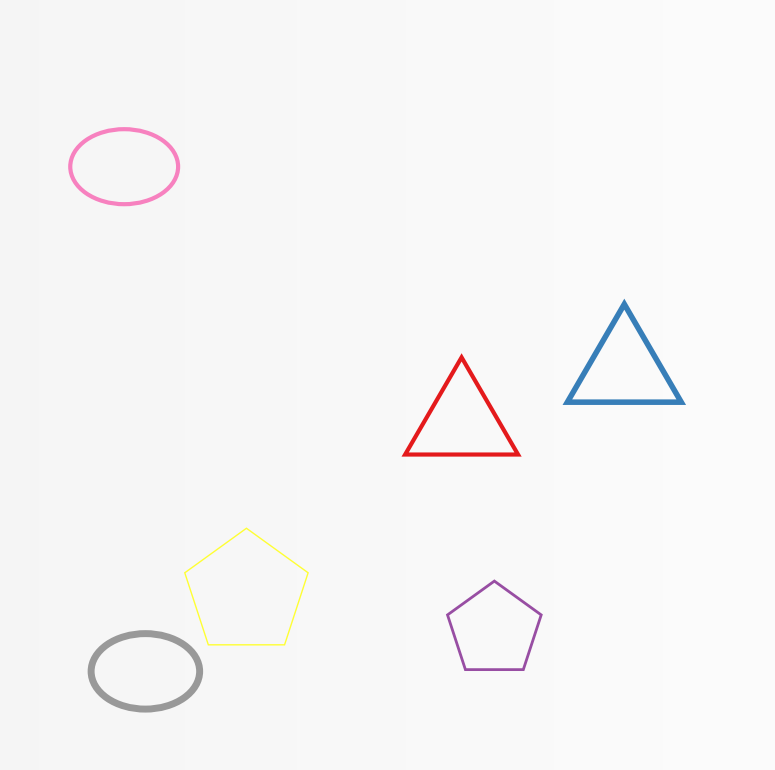[{"shape": "triangle", "thickness": 1.5, "radius": 0.42, "center": [0.596, 0.452]}, {"shape": "triangle", "thickness": 2, "radius": 0.42, "center": [0.806, 0.52]}, {"shape": "pentagon", "thickness": 1, "radius": 0.32, "center": [0.638, 0.182]}, {"shape": "pentagon", "thickness": 0.5, "radius": 0.42, "center": [0.318, 0.23]}, {"shape": "oval", "thickness": 1.5, "radius": 0.35, "center": [0.16, 0.784]}, {"shape": "oval", "thickness": 2.5, "radius": 0.35, "center": [0.188, 0.128]}]